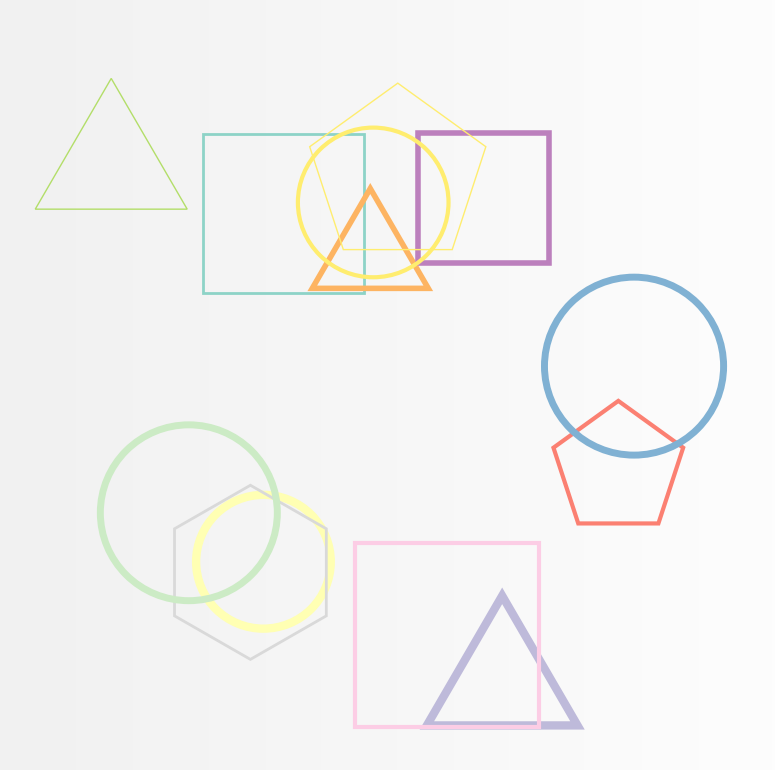[{"shape": "square", "thickness": 1, "radius": 0.52, "center": [0.366, 0.722]}, {"shape": "circle", "thickness": 3, "radius": 0.43, "center": [0.34, 0.27]}, {"shape": "triangle", "thickness": 3, "radius": 0.56, "center": [0.648, 0.114]}, {"shape": "pentagon", "thickness": 1.5, "radius": 0.44, "center": [0.798, 0.391]}, {"shape": "circle", "thickness": 2.5, "radius": 0.58, "center": [0.818, 0.525]}, {"shape": "triangle", "thickness": 2, "radius": 0.43, "center": [0.478, 0.669]}, {"shape": "triangle", "thickness": 0.5, "radius": 0.57, "center": [0.144, 0.785]}, {"shape": "square", "thickness": 1.5, "radius": 0.6, "center": [0.577, 0.175]}, {"shape": "hexagon", "thickness": 1, "radius": 0.57, "center": [0.323, 0.257]}, {"shape": "square", "thickness": 2, "radius": 0.42, "center": [0.624, 0.742]}, {"shape": "circle", "thickness": 2.5, "radius": 0.57, "center": [0.244, 0.334]}, {"shape": "circle", "thickness": 1.5, "radius": 0.49, "center": [0.482, 0.737]}, {"shape": "pentagon", "thickness": 0.5, "radius": 0.6, "center": [0.513, 0.773]}]